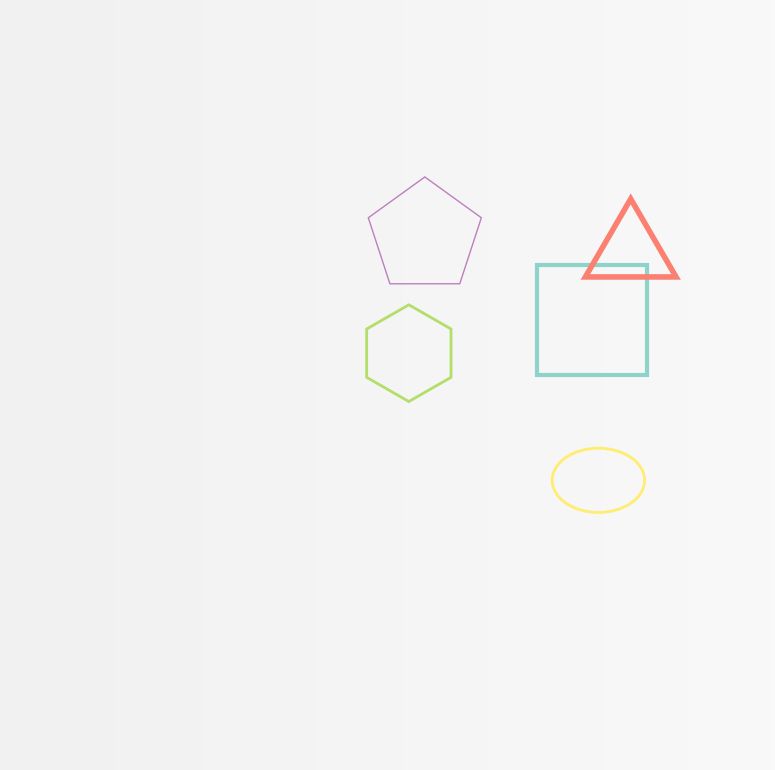[{"shape": "square", "thickness": 1.5, "radius": 0.36, "center": [0.764, 0.584]}, {"shape": "triangle", "thickness": 2, "radius": 0.34, "center": [0.814, 0.674]}, {"shape": "hexagon", "thickness": 1, "radius": 0.31, "center": [0.528, 0.541]}, {"shape": "pentagon", "thickness": 0.5, "radius": 0.38, "center": [0.548, 0.693]}, {"shape": "oval", "thickness": 1, "radius": 0.3, "center": [0.772, 0.376]}]